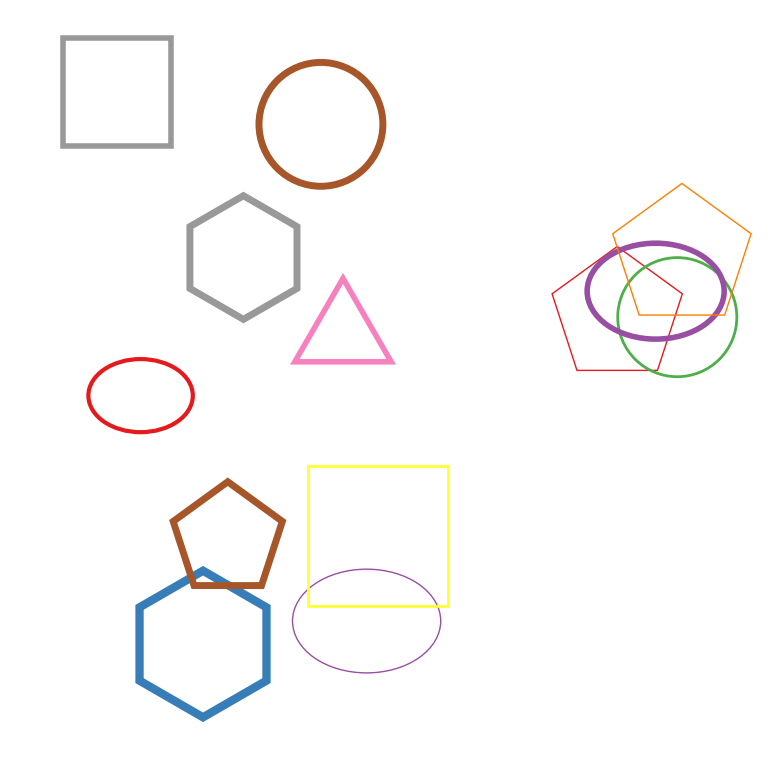[{"shape": "pentagon", "thickness": 0.5, "radius": 0.44, "center": [0.802, 0.591]}, {"shape": "oval", "thickness": 1.5, "radius": 0.34, "center": [0.183, 0.486]}, {"shape": "hexagon", "thickness": 3, "radius": 0.48, "center": [0.264, 0.164]}, {"shape": "circle", "thickness": 1, "radius": 0.39, "center": [0.88, 0.588]}, {"shape": "oval", "thickness": 2, "radius": 0.44, "center": [0.851, 0.622]}, {"shape": "oval", "thickness": 0.5, "radius": 0.48, "center": [0.476, 0.193]}, {"shape": "pentagon", "thickness": 0.5, "radius": 0.47, "center": [0.886, 0.667]}, {"shape": "square", "thickness": 1, "radius": 0.45, "center": [0.49, 0.304]}, {"shape": "circle", "thickness": 2.5, "radius": 0.4, "center": [0.417, 0.839]}, {"shape": "pentagon", "thickness": 2.5, "radius": 0.37, "center": [0.296, 0.3]}, {"shape": "triangle", "thickness": 2, "radius": 0.36, "center": [0.445, 0.566]}, {"shape": "hexagon", "thickness": 2.5, "radius": 0.4, "center": [0.316, 0.666]}, {"shape": "square", "thickness": 2, "radius": 0.35, "center": [0.152, 0.88]}]